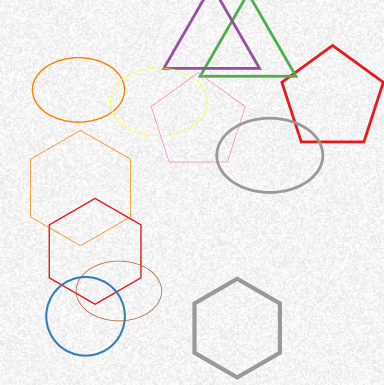[{"shape": "pentagon", "thickness": 2, "radius": 0.69, "center": [0.864, 0.743]}, {"shape": "hexagon", "thickness": 1, "radius": 0.69, "center": [0.247, 0.347]}, {"shape": "circle", "thickness": 1.5, "radius": 0.51, "center": [0.222, 0.178]}, {"shape": "triangle", "thickness": 2, "radius": 0.72, "center": [0.644, 0.874]}, {"shape": "triangle", "thickness": 2, "radius": 0.72, "center": [0.55, 0.894]}, {"shape": "oval", "thickness": 1, "radius": 0.6, "center": [0.204, 0.767]}, {"shape": "hexagon", "thickness": 0.5, "radius": 0.75, "center": [0.209, 0.512]}, {"shape": "oval", "thickness": 0.5, "radius": 0.63, "center": [0.412, 0.735]}, {"shape": "oval", "thickness": 0.5, "radius": 0.56, "center": [0.309, 0.244]}, {"shape": "pentagon", "thickness": 0.5, "radius": 0.64, "center": [0.515, 0.683]}, {"shape": "hexagon", "thickness": 3, "radius": 0.64, "center": [0.616, 0.148]}, {"shape": "oval", "thickness": 2, "radius": 0.69, "center": [0.701, 0.597]}]